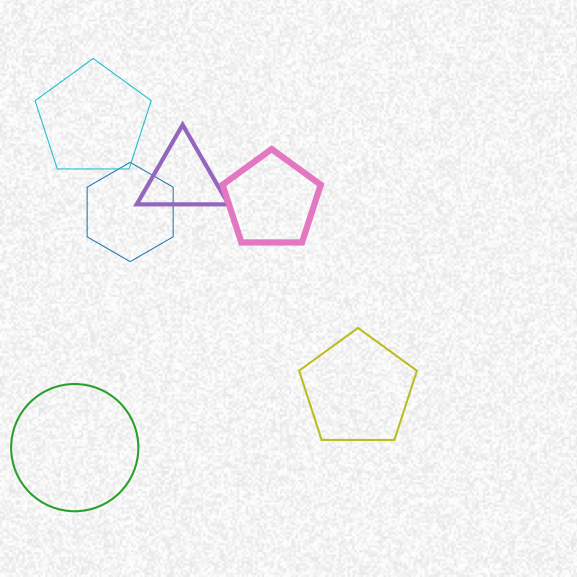[{"shape": "hexagon", "thickness": 0.5, "radius": 0.43, "center": [0.225, 0.632]}, {"shape": "circle", "thickness": 1, "radius": 0.55, "center": [0.129, 0.224]}, {"shape": "triangle", "thickness": 2, "radius": 0.46, "center": [0.316, 0.691]}, {"shape": "pentagon", "thickness": 3, "radius": 0.45, "center": [0.47, 0.652]}, {"shape": "pentagon", "thickness": 1, "radius": 0.54, "center": [0.62, 0.324]}, {"shape": "pentagon", "thickness": 0.5, "radius": 0.53, "center": [0.161, 0.792]}]